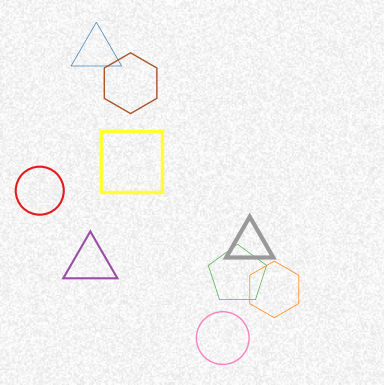[{"shape": "circle", "thickness": 1.5, "radius": 0.31, "center": [0.103, 0.505]}, {"shape": "triangle", "thickness": 0.5, "radius": 0.38, "center": [0.25, 0.866]}, {"shape": "pentagon", "thickness": 0.5, "radius": 0.4, "center": [0.617, 0.286]}, {"shape": "triangle", "thickness": 1.5, "radius": 0.41, "center": [0.235, 0.318]}, {"shape": "hexagon", "thickness": 0.5, "radius": 0.37, "center": [0.712, 0.248]}, {"shape": "square", "thickness": 2.5, "radius": 0.4, "center": [0.342, 0.579]}, {"shape": "hexagon", "thickness": 1, "radius": 0.39, "center": [0.339, 0.784]}, {"shape": "circle", "thickness": 1, "radius": 0.34, "center": [0.579, 0.122]}, {"shape": "triangle", "thickness": 3, "radius": 0.35, "center": [0.649, 0.366]}]